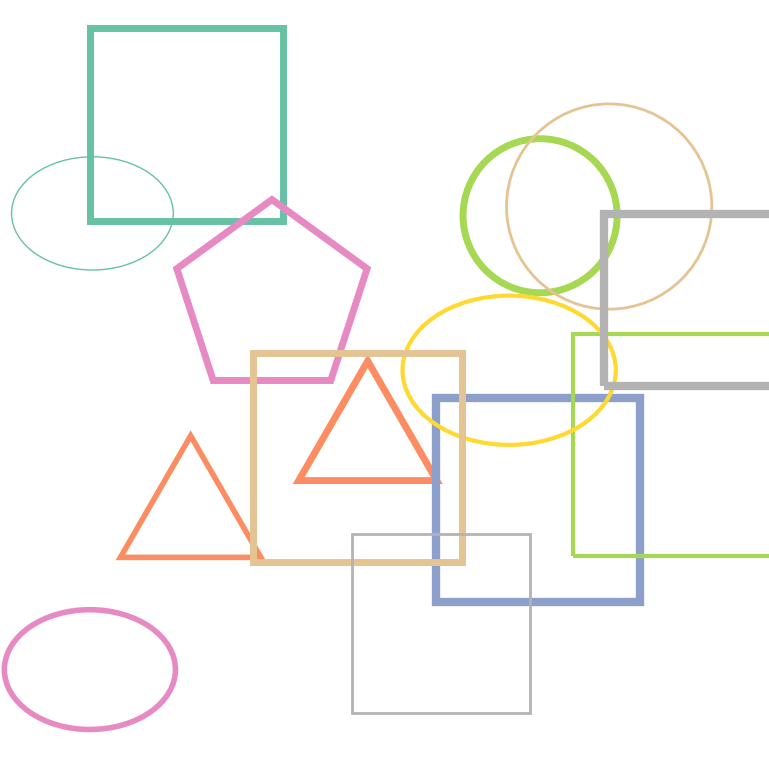[{"shape": "oval", "thickness": 0.5, "radius": 0.53, "center": [0.12, 0.723]}, {"shape": "square", "thickness": 2.5, "radius": 0.63, "center": [0.243, 0.839]}, {"shape": "triangle", "thickness": 2, "radius": 0.53, "center": [0.248, 0.329]}, {"shape": "triangle", "thickness": 2.5, "radius": 0.52, "center": [0.478, 0.428]}, {"shape": "square", "thickness": 3, "radius": 0.66, "center": [0.699, 0.351]}, {"shape": "pentagon", "thickness": 2.5, "radius": 0.65, "center": [0.353, 0.611]}, {"shape": "oval", "thickness": 2, "radius": 0.56, "center": [0.117, 0.13]}, {"shape": "square", "thickness": 1.5, "radius": 0.72, "center": [0.888, 0.422]}, {"shape": "circle", "thickness": 2.5, "radius": 0.5, "center": [0.701, 0.72]}, {"shape": "oval", "thickness": 1.5, "radius": 0.69, "center": [0.661, 0.519]}, {"shape": "circle", "thickness": 1, "radius": 0.67, "center": [0.791, 0.732]}, {"shape": "square", "thickness": 2.5, "radius": 0.68, "center": [0.464, 0.406]}, {"shape": "square", "thickness": 3, "radius": 0.56, "center": [0.896, 0.61]}, {"shape": "square", "thickness": 1, "radius": 0.58, "center": [0.572, 0.19]}]